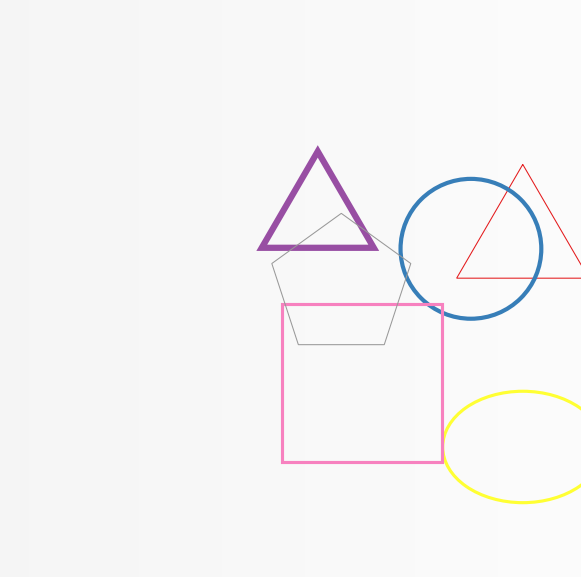[{"shape": "triangle", "thickness": 0.5, "radius": 0.66, "center": [0.899, 0.583]}, {"shape": "circle", "thickness": 2, "radius": 0.61, "center": [0.81, 0.568]}, {"shape": "triangle", "thickness": 3, "radius": 0.56, "center": [0.547, 0.626]}, {"shape": "oval", "thickness": 1.5, "radius": 0.69, "center": [0.899, 0.225]}, {"shape": "square", "thickness": 1.5, "radius": 0.68, "center": [0.623, 0.336]}, {"shape": "pentagon", "thickness": 0.5, "radius": 0.63, "center": [0.587, 0.504]}]